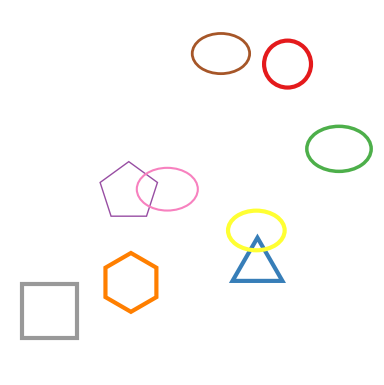[{"shape": "circle", "thickness": 3, "radius": 0.3, "center": [0.747, 0.834]}, {"shape": "triangle", "thickness": 3, "radius": 0.37, "center": [0.669, 0.308]}, {"shape": "oval", "thickness": 2.5, "radius": 0.42, "center": [0.881, 0.613]}, {"shape": "pentagon", "thickness": 1, "radius": 0.39, "center": [0.335, 0.502]}, {"shape": "hexagon", "thickness": 3, "radius": 0.38, "center": [0.34, 0.266]}, {"shape": "oval", "thickness": 3, "radius": 0.37, "center": [0.666, 0.401]}, {"shape": "oval", "thickness": 2, "radius": 0.37, "center": [0.574, 0.861]}, {"shape": "oval", "thickness": 1.5, "radius": 0.4, "center": [0.435, 0.509]}, {"shape": "square", "thickness": 3, "radius": 0.35, "center": [0.128, 0.193]}]